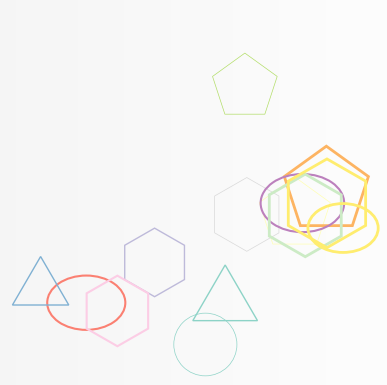[{"shape": "circle", "thickness": 0.5, "radius": 0.41, "center": [0.53, 0.105]}, {"shape": "triangle", "thickness": 1, "radius": 0.48, "center": [0.581, 0.215]}, {"shape": "pentagon", "thickness": 0.5, "radius": 0.48, "center": [0.761, 0.444]}, {"shape": "hexagon", "thickness": 1, "radius": 0.45, "center": [0.399, 0.318]}, {"shape": "oval", "thickness": 1.5, "radius": 0.5, "center": [0.223, 0.214]}, {"shape": "triangle", "thickness": 1, "radius": 0.42, "center": [0.105, 0.25]}, {"shape": "pentagon", "thickness": 2, "radius": 0.57, "center": [0.842, 0.506]}, {"shape": "pentagon", "thickness": 0.5, "radius": 0.44, "center": [0.632, 0.774]}, {"shape": "hexagon", "thickness": 1.5, "radius": 0.46, "center": [0.303, 0.192]}, {"shape": "hexagon", "thickness": 0.5, "radius": 0.48, "center": [0.637, 0.443]}, {"shape": "oval", "thickness": 1.5, "radius": 0.54, "center": [0.78, 0.473]}, {"shape": "hexagon", "thickness": 2, "radius": 0.54, "center": [0.788, 0.44]}, {"shape": "hexagon", "thickness": 2, "radius": 0.58, "center": [0.844, 0.472]}, {"shape": "oval", "thickness": 2, "radius": 0.45, "center": [0.885, 0.408]}]